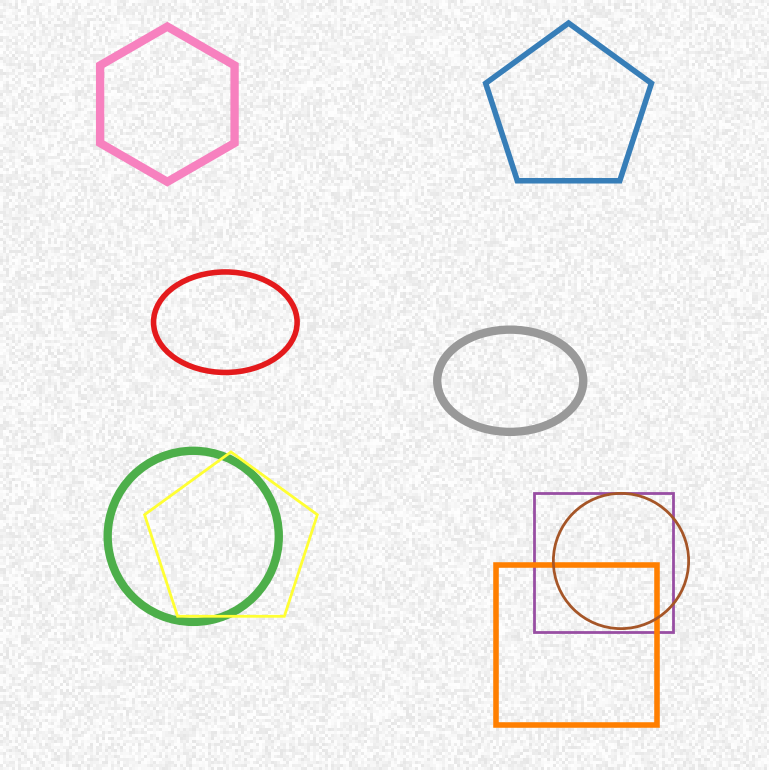[{"shape": "oval", "thickness": 2, "radius": 0.47, "center": [0.293, 0.582]}, {"shape": "pentagon", "thickness": 2, "radius": 0.57, "center": [0.738, 0.857]}, {"shape": "circle", "thickness": 3, "radius": 0.56, "center": [0.251, 0.303]}, {"shape": "square", "thickness": 1, "radius": 0.45, "center": [0.784, 0.27]}, {"shape": "square", "thickness": 2, "radius": 0.52, "center": [0.749, 0.162]}, {"shape": "pentagon", "thickness": 1, "radius": 0.59, "center": [0.3, 0.295]}, {"shape": "circle", "thickness": 1, "radius": 0.44, "center": [0.806, 0.271]}, {"shape": "hexagon", "thickness": 3, "radius": 0.5, "center": [0.217, 0.865]}, {"shape": "oval", "thickness": 3, "radius": 0.47, "center": [0.663, 0.505]}]